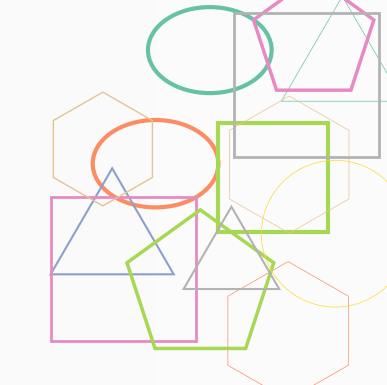[{"shape": "oval", "thickness": 3, "radius": 0.8, "center": [0.541, 0.87]}, {"shape": "triangle", "thickness": 0.5, "radius": 0.91, "center": [0.883, 0.828]}, {"shape": "oval", "thickness": 3, "radius": 0.81, "center": [0.401, 0.575]}, {"shape": "hexagon", "thickness": 0.5, "radius": 0.9, "center": [0.744, 0.141]}, {"shape": "triangle", "thickness": 1.5, "radius": 0.92, "center": [0.289, 0.379]}, {"shape": "pentagon", "thickness": 2.5, "radius": 0.82, "center": [0.81, 0.898]}, {"shape": "square", "thickness": 2, "radius": 0.94, "center": [0.319, 0.301]}, {"shape": "pentagon", "thickness": 2.5, "radius": 1.0, "center": [0.517, 0.256]}, {"shape": "square", "thickness": 3, "radius": 0.71, "center": [0.706, 0.539]}, {"shape": "circle", "thickness": 0.5, "radius": 0.95, "center": [0.865, 0.393]}, {"shape": "hexagon", "thickness": 1, "radius": 0.74, "center": [0.265, 0.613]}, {"shape": "hexagon", "thickness": 0.5, "radius": 0.89, "center": [0.746, 0.572]}, {"shape": "triangle", "thickness": 1.5, "radius": 0.71, "center": [0.597, 0.321]}, {"shape": "square", "thickness": 2, "radius": 0.93, "center": [0.791, 0.78]}]